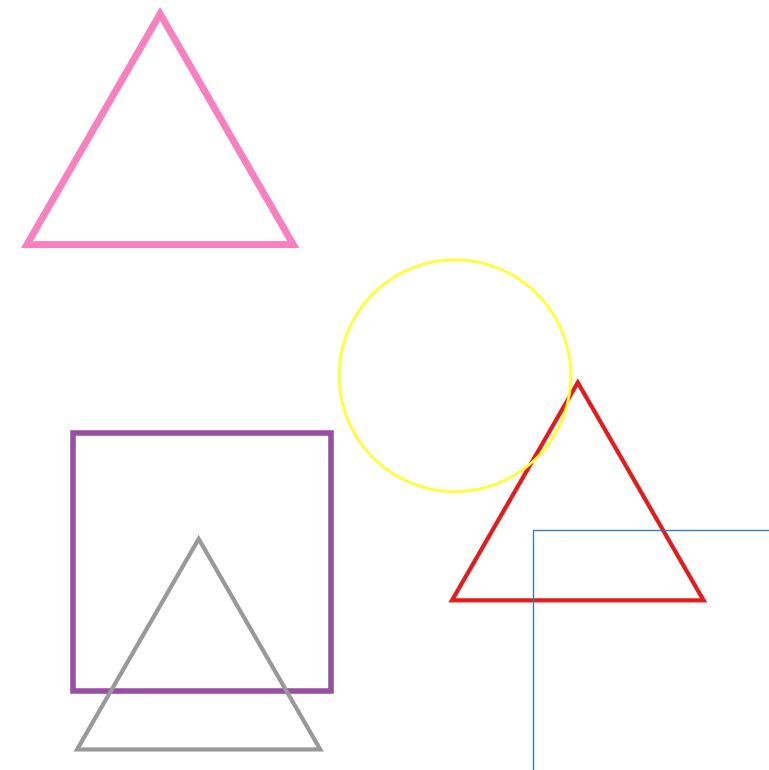[{"shape": "triangle", "thickness": 1.5, "radius": 0.94, "center": [0.75, 0.315]}, {"shape": "square", "thickness": 0.5, "radius": 0.85, "center": [0.863, 0.141]}, {"shape": "square", "thickness": 2, "radius": 0.84, "center": [0.262, 0.27]}, {"shape": "circle", "thickness": 1, "radius": 0.75, "center": [0.591, 0.512]}, {"shape": "triangle", "thickness": 2.5, "radius": 1.0, "center": [0.208, 0.782]}, {"shape": "triangle", "thickness": 1.5, "radius": 0.91, "center": [0.258, 0.118]}]